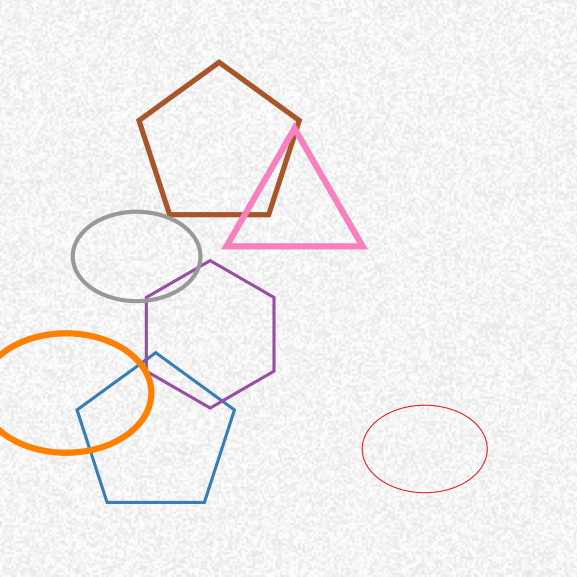[{"shape": "oval", "thickness": 0.5, "radius": 0.54, "center": [0.735, 0.222]}, {"shape": "pentagon", "thickness": 1.5, "radius": 0.72, "center": [0.27, 0.245]}, {"shape": "hexagon", "thickness": 1.5, "radius": 0.64, "center": [0.364, 0.42]}, {"shape": "oval", "thickness": 3, "radius": 0.74, "center": [0.114, 0.319]}, {"shape": "pentagon", "thickness": 2.5, "radius": 0.73, "center": [0.379, 0.745]}, {"shape": "triangle", "thickness": 3, "radius": 0.68, "center": [0.51, 0.641]}, {"shape": "oval", "thickness": 2, "radius": 0.55, "center": [0.237, 0.555]}]